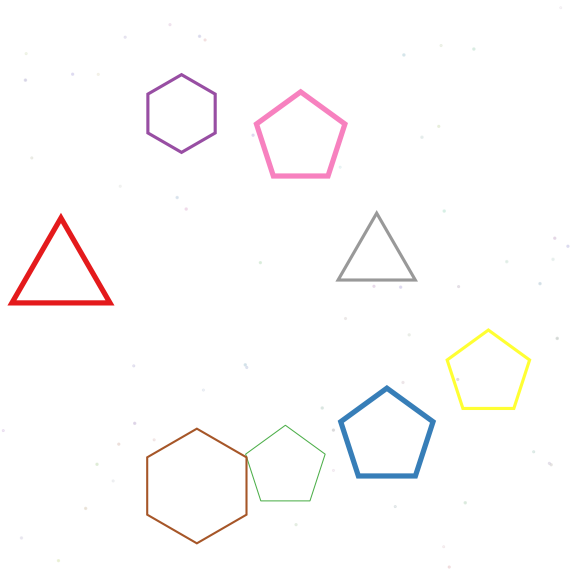[{"shape": "triangle", "thickness": 2.5, "radius": 0.49, "center": [0.106, 0.524]}, {"shape": "pentagon", "thickness": 2.5, "radius": 0.42, "center": [0.67, 0.243]}, {"shape": "pentagon", "thickness": 0.5, "radius": 0.36, "center": [0.494, 0.19]}, {"shape": "hexagon", "thickness": 1.5, "radius": 0.34, "center": [0.314, 0.803]}, {"shape": "pentagon", "thickness": 1.5, "radius": 0.38, "center": [0.846, 0.353]}, {"shape": "hexagon", "thickness": 1, "radius": 0.5, "center": [0.341, 0.158]}, {"shape": "pentagon", "thickness": 2.5, "radius": 0.4, "center": [0.521, 0.76]}, {"shape": "triangle", "thickness": 1.5, "radius": 0.39, "center": [0.652, 0.553]}]